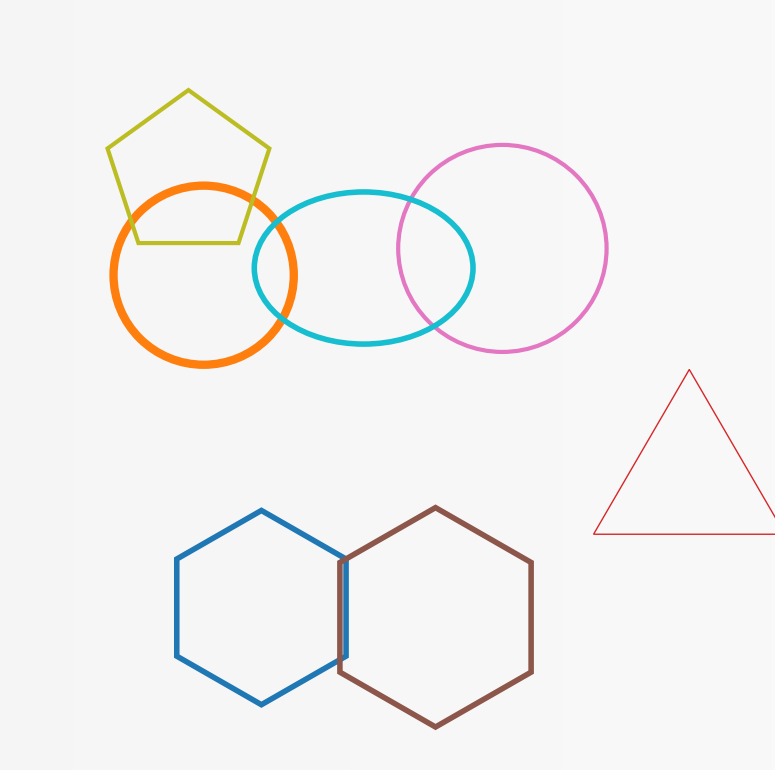[{"shape": "hexagon", "thickness": 2, "radius": 0.63, "center": [0.337, 0.211]}, {"shape": "circle", "thickness": 3, "radius": 0.58, "center": [0.263, 0.643]}, {"shape": "triangle", "thickness": 0.5, "radius": 0.71, "center": [0.889, 0.377]}, {"shape": "hexagon", "thickness": 2, "radius": 0.71, "center": [0.562, 0.198]}, {"shape": "circle", "thickness": 1.5, "radius": 0.67, "center": [0.648, 0.677]}, {"shape": "pentagon", "thickness": 1.5, "radius": 0.55, "center": [0.243, 0.773]}, {"shape": "oval", "thickness": 2, "radius": 0.71, "center": [0.469, 0.652]}]